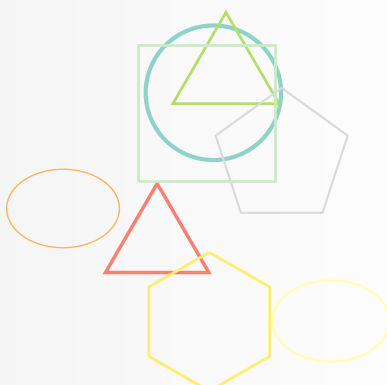[{"shape": "circle", "thickness": 3, "radius": 0.87, "center": [0.551, 0.759]}, {"shape": "oval", "thickness": 1.5, "radius": 0.75, "center": [0.854, 0.166]}, {"shape": "triangle", "thickness": 2.5, "radius": 0.77, "center": [0.406, 0.369]}, {"shape": "oval", "thickness": 1, "radius": 0.73, "center": [0.163, 0.458]}, {"shape": "triangle", "thickness": 2, "radius": 0.79, "center": [0.583, 0.81]}, {"shape": "pentagon", "thickness": 1.5, "radius": 0.9, "center": [0.727, 0.592]}, {"shape": "square", "thickness": 2, "radius": 0.88, "center": [0.533, 0.707]}, {"shape": "hexagon", "thickness": 2, "radius": 0.9, "center": [0.54, 0.165]}]